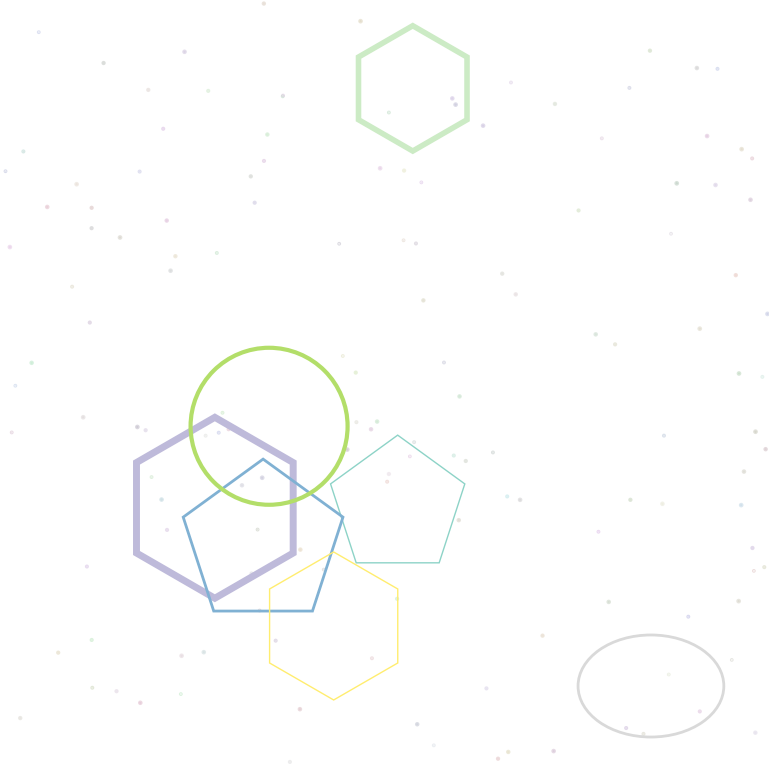[{"shape": "pentagon", "thickness": 0.5, "radius": 0.46, "center": [0.516, 0.343]}, {"shape": "hexagon", "thickness": 2.5, "radius": 0.59, "center": [0.279, 0.341]}, {"shape": "pentagon", "thickness": 1, "radius": 0.55, "center": [0.342, 0.295]}, {"shape": "circle", "thickness": 1.5, "radius": 0.51, "center": [0.349, 0.446]}, {"shape": "oval", "thickness": 1, "radius": 0.47, "center": [0.845, 0.109]}, {"shape": "hexagon", "thickness": 2, "radius": 0.41, "center": [0.536, 0.885]}, {"shape": "hexagon", "thickness": 0.5, "radius": 0.48, "center": [0.433, 0.187]}]